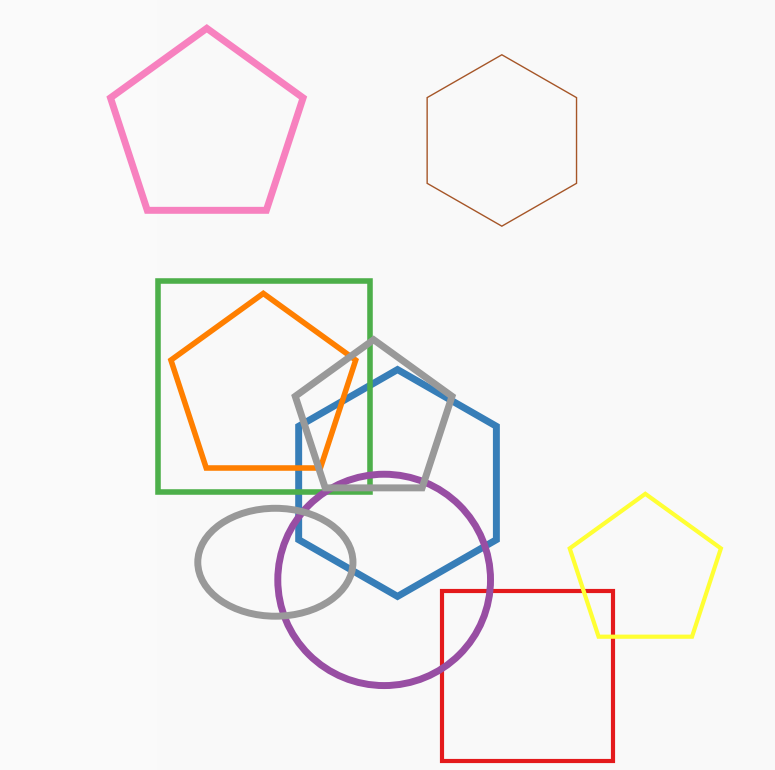[{"shape": "square", "thickness": 1.5, "radius": 0.55, "center": [0.681, 0.122]}, {"shape": "hexagon", "thickness": 2.5, "radius": 0.74, "center": [0.513, 0.373]}, {"shape": "square", "thickness": 2, "radius": 0.69, "center": [0.34, 0.497]}, {"shape": "circle", "thickness": 2.5, "radius": 0.69, "center": [0.496, 0.247]}, {"shape": "pentagon", "thickness": 2, "radius": 0.63, "center": [0.34, 0.494]}, {"shape": "pentagon", "thickness": 1.5, "radius": 0.51, "center": [0.833, 0.256]}, {"shape": "hexagon", "thickness": 0.5, "radius": 0.56, "center": [0.648, 0.818]}, {"shape": "pentagon", "thickness": 2.5, "radius": 0.65, "center": [0.267, 0.833]}, {"shape": "pentagon", "thickness": 2.5, "radius": 0.53, "center": [0.482, 0.452]}, {"shape": "oval", "thickness": 2.5, "radius": 0.5, "center": [0.355, 0.27]}]